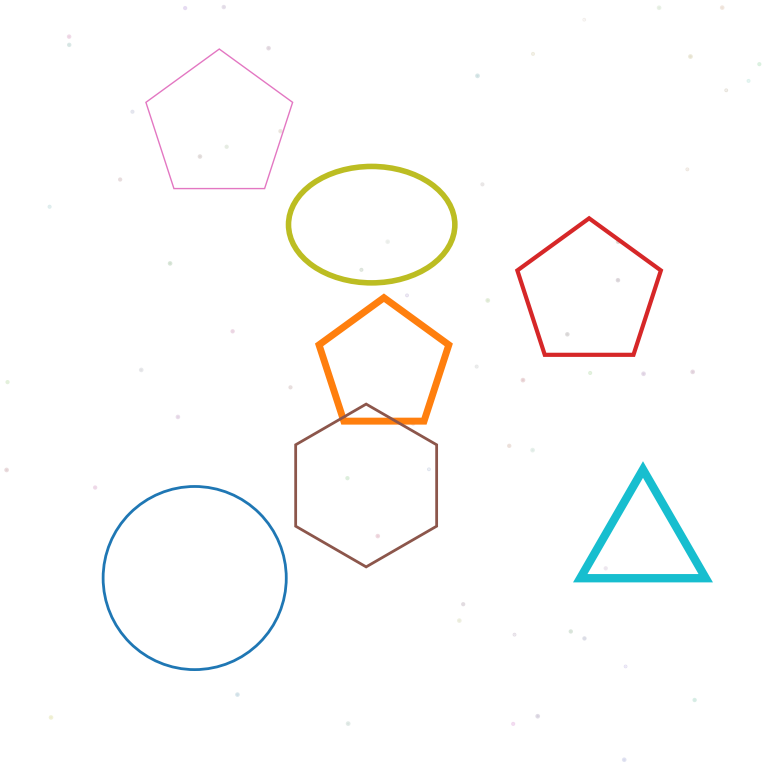[{"shape": "circle", "thickness": 1, "radius": 0.59, "center": [0.253, 0.249]}, {"shape": "pentagon", "thickness": 2.5, "radius": 0.44, "center": [0.499, 0.525]}, {"shape": "pentagon", "thickness": 1.5, "radius": 0.49, "center": [0.765, 0.618]}, {"shape": "hexagon", "thickness": 1, "radius": 0.53, "center": [0.476, 0.369]}, {"shape": "pentagon", "thickness": 0.5, "radius": 0.5, "center": [0.285, 0.836]}, {"shape": "oval", "thickness": 2, "radius": 0.54, "center": [0.483, 0.708]}, {"shape": "triangle", "thickness": 3, "radius": 0.47, "center": [0.835, 0.296]}]